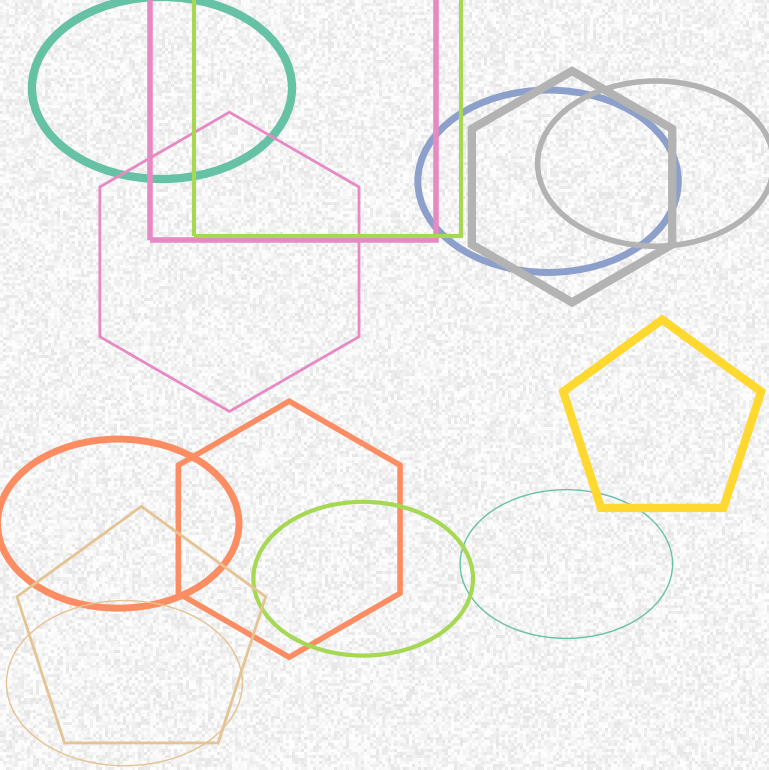[{"shape": "oval", "thickness": 3, "radius": 0.84, "center": [0.21, 0.886]}, {"shape": "oval", "thickness": 0.5, "radius": 0.69, "center": [0.736, 0.267]}, {"shape": "hexagon", "thickness": 2, "radius": 0.83, "center": [0.376, 0.313]}, {"shape": "oval", "thickness": 2.5, "radius": 0.78, "center": [0.154, 0.32]}, {"shape": "oval", "thickness": 2.5, "radius": 0.85, "center": [0.712, 0.765]}, {"shape": "hexagon", "thickness": 1, "radius": 0.97, "center": [0.298, 0.66]}, {"shape": "square", "thickness": 2, "radius": 0.93, "center": [0.381, 0.874]}, {"shape": "square", "thickness": 1.5, "radius": 0.87, "center": [0.425, 0.868]}, {"shape": "oval", "thickness": 1.5, "radius": 0.71, "center": [0.472, 0.248]}, {"shape": "pentagon", "thickness": 3, "radius": 0.68, "center": [0.86, 0.45]}, {"shape": "oval", "thickness": 0.5, "radius": 0.77, "center": [0.162, 0.113]}, {"shape": "pentagon", "thickness": 1, "radius": 0.85, "center": [0.184, 0.173]}, {"shape": "hexagon", "thickness": 3, "radius": 0.75, "center": [0.743, 0.758]}, {"shape": "oval", "thickness": 2, "radius": 0.77, "center": [0.851, 0.787]}]